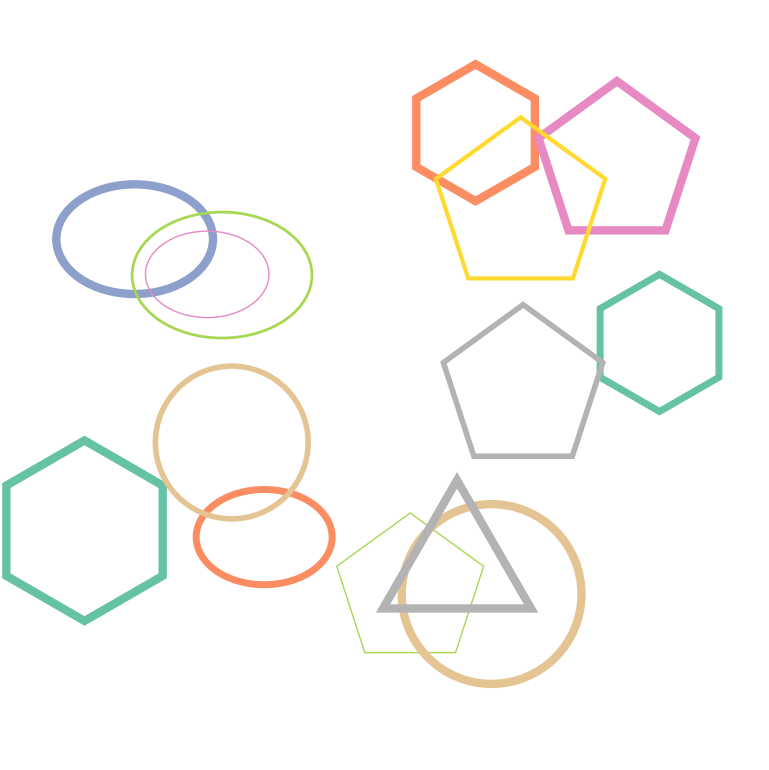[{"shape": "hexagon", "thickness": 2.5, "radius": 0.45, "center": [0.857, 0.555]}, {"shape": "hexagon", "thickness": 3, "radius": 0.59, "center": [0.11, 0.311]}, {"shape": "oval", "thickness": 2.5, "radius": 0.44, "center": [0.343, 0.302]}, {"shape": "hexagon", "thickness": 3, "radius": 0.44, "center": [0.618, 0.828]}, {"shape": "oval", "thickness": 3, "radius": 0.51, "center": [0.175, 0.689]}, {"shape": "pentagon", "thickness": 3, "radius": 0.54, "center": [0.801, 0.788]}, {"shape": "oval", "thickness": 0.5, "radius": 0.4, "center": [0.269, 0.644]}, {"shape": "pentagon", "thickness": 0.5, "radius": 0.5, "center": [0.533, 0.234]}, {"shape": "oval", "thickness": 1, "radius": 0.58, "center": [0.288, 0.643]}, {"shape": "pentagon", "thickness": 1.5, "radius": 0.58, "center": [0.676, 0.732]}, {"shape": "circle", "thickness": 3, "radius": 0.58, "center": [0.638, 0.229]}, {"shape": "circle", "thickness": 2, "radius": 0.5, "center": [0.301, 0.425]}, {"shape": "triangle", "thickness": 3, "radius": 0.56, "center": [0.594, 0.265]}, {"shape": "pentagon", "thickness": 2, "radius": 0.54, "center": [0.679, 0.496]}]